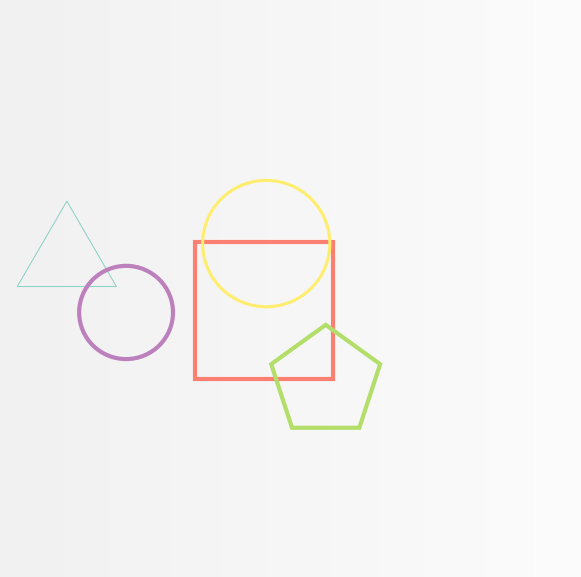[{"shape": "triangle", "thickness": 0.5, "radius": 0.49, "center": [0.115, 0.552]}, {"shape": "square", "thickness": 2, "radius": 0.59, "center": [0.454, 0.462]}, {"shape": "pentagon", "thickness": 2, "radius": 0.49, "center": [0.56, 0.338]}, {"shape": "circle", "thickness": 2, "radius": 0.4, "center": [0.217, 0.458]}, {"shape": "circle", "thickness": 1.5, "radius": 0.55, "center": [0.458, 0.577]}]